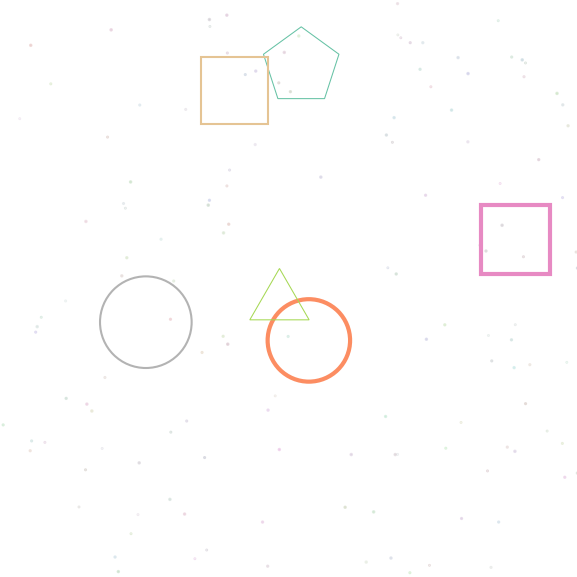[{"shape": "pentagon", "thickness": 0.5, "radius": 0.34, "center": [0.522, 0.884]}, {"shape": "circle", "thickness": 2, "radius": 0.36, "center": [0.535, 0.41]}, {"shape": "square", "thickness": 2, "radius": 0.3, "center": [0.892, 0.585]}, {"shape": "triangle", "thickness": 0.5, "radius": 0.3, "center": [0.484, 0.475]}, {"shape": "square", "thickness": 1, "radius": 0.29, "center": [0.406, 0.842]}, {"shape": "circle", "thickness": 1, "radius": 0.4, "center": [0.253, 0.441]}]